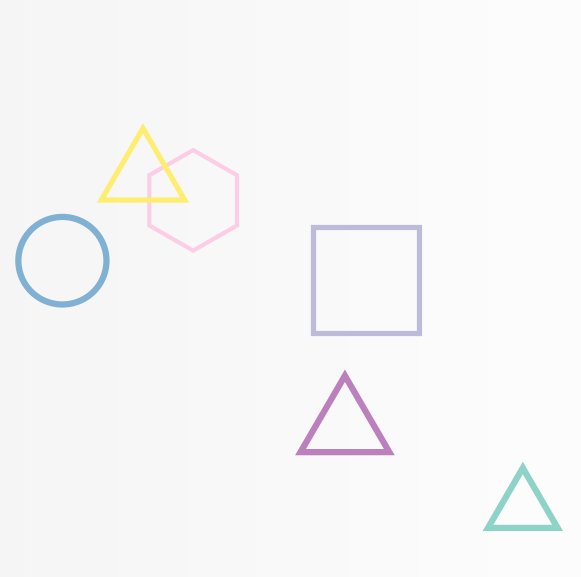[{"shape": "triangle", "thickness": 3, "radius": 0.35, "center": [0.899, 0.12]}, {"shape": "square", "thickness": 2.5, "radius": 0.46, "center": [0.629, 0.514]}, {"shape": "circle", "thickness": 3, "radius": 0.38, "center": [0.107, 0.548]}, {"shape": "hexagon", "thickness": 2, "radius": 0.44, "center": [0.332, 0.652]}, {"shape": "triangle", "thickness": 3, "radius": 0.44, "center": [0.593, 0.26]}, {"shape": "triangle", "thickness": 2.5, "radius": 0.41, "center": [0.246, 0.694]}]